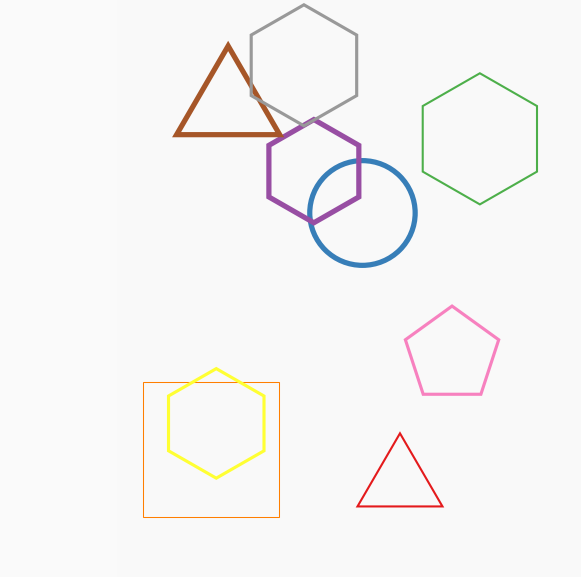[{"shape": "triangle", "thickness": 1, "radius": 0.42, "center": [0.688, 0.164]}, {"shape": "circle", "thickness": 2.5, "radius": 0.45, "center": [0.624, 0.63]}, {"shape": "hexagon", "thickness": 1, "radius": 0.57, "center": [0.826, 0.759]}, {"shape": "hexagon", "thickness": 2.5, "radius": 0.45, "center": [0.54, 0.703]}, {"shape": "square", "thickness": 0.5, "radius": 0.58, "center": [0.363, 0.221]}, {"shape": "hexagon", "thickness": 1.5, "radius": 0.47, "center": [0.372, 0.266]}, {"shape": "triangle", "thickness": 2.5, "radius": 0.51, "center": [0.393, 0.817]}, {"shape": "pentagon", "thickness": 1.5, "radius": 0.42, "center": [0.778, 0.385]}, {"shape": "hexagon", "thickness": 1.5, "radius": 0.52, "center": [0.523, 0.886]}]